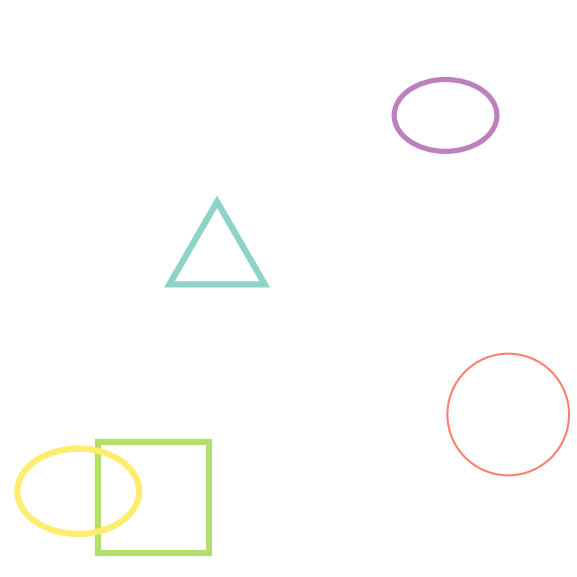[{"shape": "triangle", "thickness": 3, "radius": 0.48, "center": [0.376, 0.554]}, {"shape": "circle", "thickness": 1, "radius": 0.53, "center": [0.88, 0.281]}, {"shape": "square", "thickness": 3, "radius": 0.48, "center": [0.266, 0.138]}, {"shape": "oval", "thickness": 2.5, "radius": 0.44, "center": [0.772, 0.799]}, {"shape": "oval", "thickness": 3, "radius": 0.53, "center": [0.135, 0.148]}]